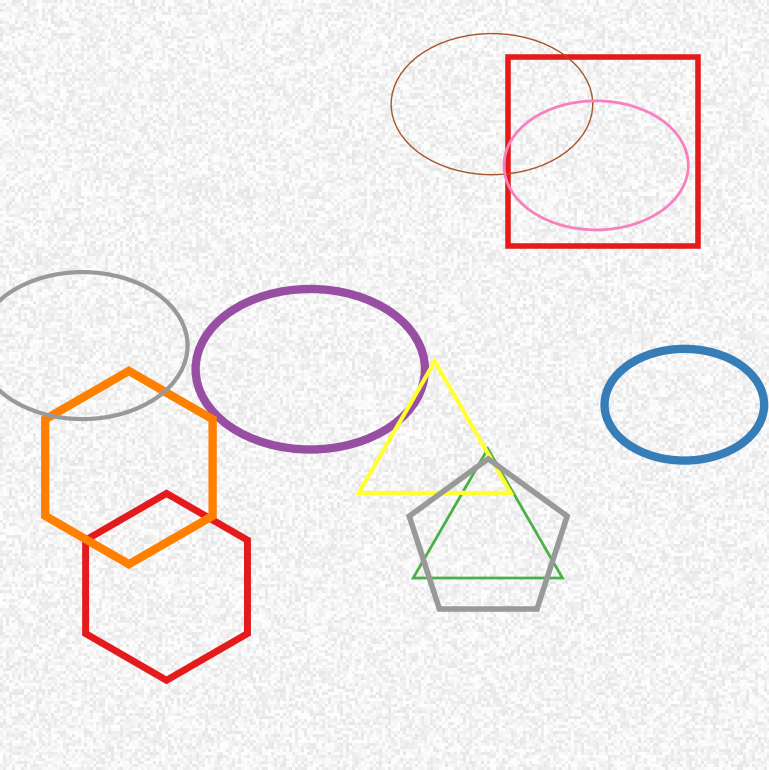[{"shape": "square", "thickness": 2, "radius": 0.62, "center": [0.783, 0.803]}, {"shape": "hexagon", "thickness": 2.5, "radius": 0.61, "center": [0.216, 0.238]}, {"shape": "oval", "thickness": 3, "radius": 0.52, "center": [0.889, 0.474]}, {"shape": "triangle", "thickness": 1, "radius": 0.56, "center": [0.634, 0.305]}, {"shape": "oval", "thickness": 3, "radius": 0.74, "center": [0.403, 0.52]}, {"shape": "hexagon", "thickness": 3, "radius": 0.63, "center": [0.167, 0.393]}, {"shape": "triangle", "thickness": 1.5, "radius": 0.57, "center": [0.565, 0.417]}, {"shape": "oval", "thickness": 0.5, "radius": 0.65, "center": [0.639, 0.865]}, {"shape": "oval", "thickness": 1, "radius": 0.6, "center": [0.774, 0.785]}, {"shape": "pentagon", "thickness": 2, "radius": 0.54, "center": [0.634, 0.296]}, {"shape": "oval", "thickness": 1.5, "radius": 0.68, "center": [0.107, 0.551]}]